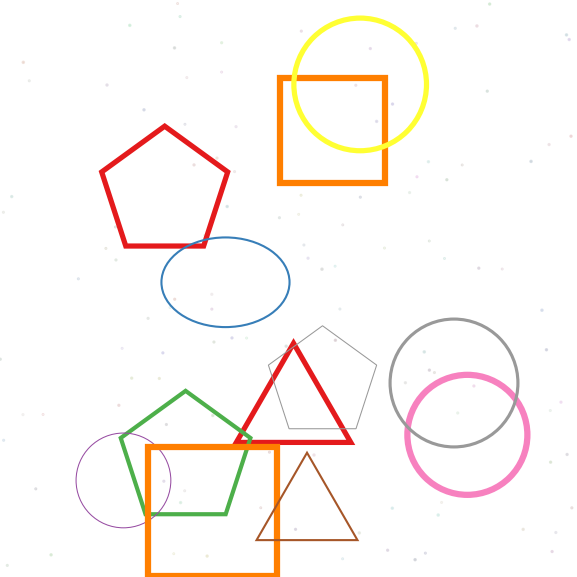[{"shape": "triangle", "thickness": 2.5, "radius": 0.57, "center": [0.508, 0.29]}, {"shape": "pentagon", "thickness": 2.5, "radius": 0.57, "center": [0.285, 0.666]}, {"shape": "oval", "thickness": 1, "radius": 0.55, "center": [0.39, 0.51]}, {"shape": "pentagon", "thickness": 2, "radius": 0.59, "center": [0.321, 0.204]}, {"shape": "circle", "thickness": 0.5, "radius": 0.41, "center": [0.214, 0.167]}, {"shape": "square", "thickness": 3, "radius": 0.56, "center": [0.368, 0.114]}, {"shape": "square", "thickness": 3, "radius": 0.45, "center": [0.576, 0.773]}, {"shape": "circle", "thickness": 2.5, "radius": 0.57, "center": [0.624, 0.853]}, {"shape": "triangle", "thickness": 1, "radius": 0.5, "center": [0.532, 0.114]}, {"shape": "circle", "thickness": 3, "radius": 0.52, "center": [0.809, 0.246]}, {"shape": "circle", "thickness": 1.5, "radius": 0.55, "center": [0.786, 0.336]}, {"shape": "pentagon", "thickness": 0.5, "radius": 0.49, "center": [0.558, 0.336]}]